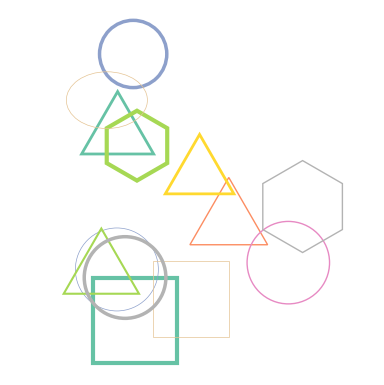[{"shape": "square", "thickness": 3, "radius": 0.55, "center": [0.351, 0.168]}, {"shape": "triangle", "thickness": 2, "radius": 0.54, "center": [0.306, 0.654]}, {"shape": "triangle", "thickness": 1, "radius": 0.58, "center": [0.594, 0.423]}, {"shape": "circle", "thickness": 0.5, "radius": 0.54, "center": [0.304, 0.3]}, {"shape": "circle", "thickness": 2.5, "radius": 0.44, "center": [0.346, 0.86]}, {"shape": "circle", "thickness": 1, "radius": 0.54, "center": [0.749, 0.318]}, {"shape": "hexagon", "thickness": 3, "radius": 0.45, "center": [0.356, 0.622]}, {"shape": "triangle", "thickness": 1.5, "radius": 0.56, "center": [0.263, 0.294]}, {"shape": "triangle", "thickness": 2, "radius": 0.51, "center": [0.518, 0.548]}, {"shape": "square", "thickness": 0.5, "radius": 0.49, "center": [0.497, 0.222]}, {"shape": "oval", "thickness": 0.5, "radius": 0.53, "center": [0.278, 0.74]}, {"shape": "circle", "thickness": 2.5, "radius": 0.53, "center": [0.325, 0.279]}, {"shape": "hexagon", "thickness": 1, "radius": 0.6, "center": [0.786, 0.463]}]